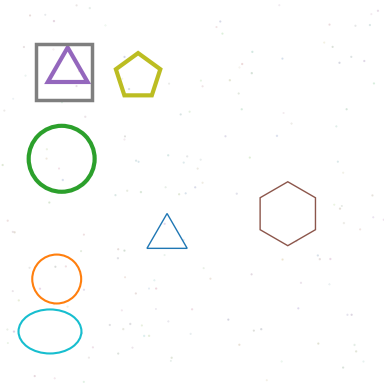[{"shape": "triangle", "thickness": 1, "radius": 0.3, "center": [0.434, 0.385]}, {"shape": "circle", "thickness": 1.5, "radius": 0.32, "center": [0.147, 0.275]}, {"shape": "circle", "thickness": 3, "radius": 0.43, "center": [0.16, 0.588]}, {"shape": "triangle", "thickness": 3, "radius": 0.3, "center": [0.176, 0.817]}, {"shape": "hexagon", "thickness": 1, "radius": 0.41, "center": [0.748, 0.445]}, {"shape": "square", "thickness": 2.5, "radius": 0.37, "center": [0.166, 0.813]}, {"shape": "pentagon", "thickness": 3, "radius": 0.3, "center": [0.359, 0.801]}, {"shape": "oval", "thickness": 1.5, "radius": 0.41, "center": [0.13, 0.139]}]